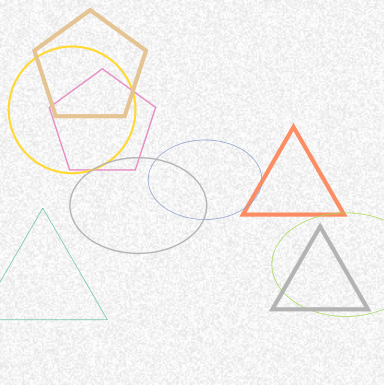[{"shape": "triangle", "thickness": 0.5, "radius": 0.97, "center": [0.111, 0.266]}, {"shape": "triangle", "thickness": 3, "radius": 0.76, "center": [0.762, 0.518]}, {"shape": "oval", "thickness": 0.5, "radius": 0.74, "center": [0.533, 0.533]}, {"shape": "pentagon", "thickness": 1, "radius": 0.73, "center": [0.266, 0.676]}, {"shape": "oval", "thickness": 0.5, "radius": 0.96, "center": [0.898, 0.313]}, {"shape": "circle", "thickness": 1.5, "radius": 0.82, "center": [0.187, 0.715]}, {"shape": "pentagon", "thickness": 3, "radius": 0.76, "center": [0.234, 0.821]}, {"shape": "triangle", "thickness": 3, "radius": 0.72, "center": [0.832, 0.268]}, {"shape": "oval", "thickness": 1, "radius": 0.89, "center": [0.359, 0.466]}]